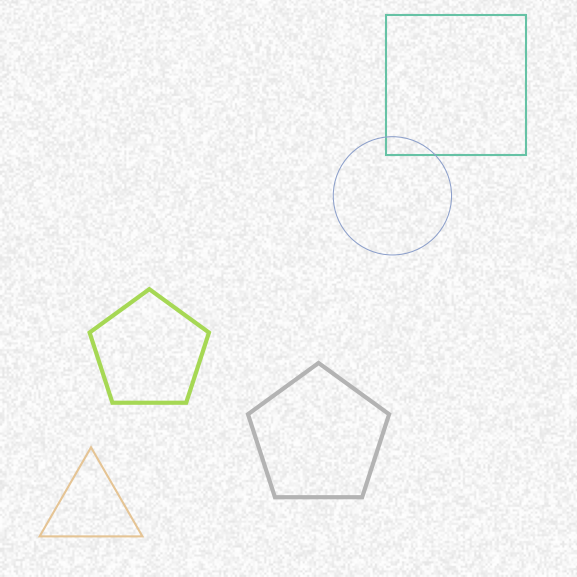[{"shape": "square", "thickness": 1, "radius": 0.61, "center": [0.79, 0.852]}, {"shape": "circle", "thickness": 0.5, "radius": 0.51, "center": [0.679, 0.66]}, {"shape": "pentagon", "thickness": 2, "radius": 0.54, "center": [0.259, 0.39]}, {"shape": "triangle", "thickness": 1, "radius": 0.51, "center": [0.158, 0.122]}, {"shape": "pentagon", "thickness": 2, "radius": 0.64, "center": [0.552, 0.242]}]